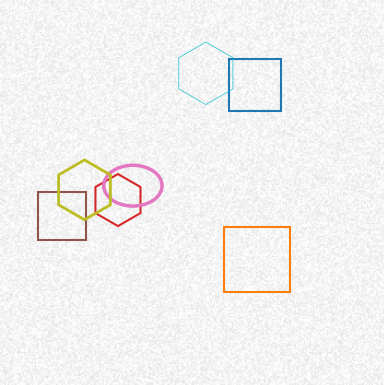[{"shape": "square", "thickness": 1.5, "radius": 0.34, "center": [0.662, 0.778]}, {"shape": "square", "thickness": 1.5, "radius": 0.43, "center": [0.667, 0.326]}, {"shape": "hexagon", "thickness": 1.5, "radius": 0.34, "center": [0.306, 0.48]}, {"shape": "square", "thickness": 1.5, "radius": 0.32, "center": [0.161, 0.438]}, {"shape": "oval", "thickness": 2.5, "radius": 0.38, "center": [0.345, 0.518]}, {"shape": "hexagon", "thickness": 2, "radius": 0.39, "center": [0.219, 0.507]}, {"shape": "hexagon", "thickness": 0.5, "radius": 0.41, "center": [0.535, 0.81]}]